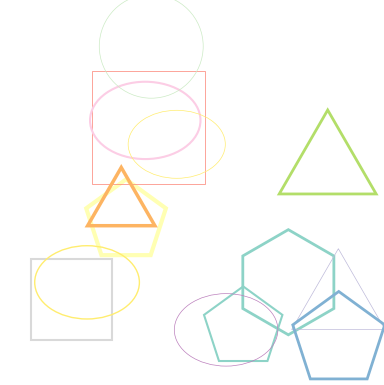[{"shape": "pentagon", "thickness": 1.5, "radius": 0.54, "center": [0.632, 0.149]}, {"shape": "hexagon", "thickness": 2, "radius": 0.68, "center": [0.749, 0.267]}, {"shape": "pentagon", "thickness": 3, "radius": 0.54, "center": [0.327, 0.425]}, {"shape": "triangle", "thickness": 0.5, "radius": 0.7, "center": [0.879, 0.214]}, {"shape": "square", "thickness": 0.5, "radius": 0.73, "center": [0.386, 0.669]}, {"shape": "pentagon", "thickness": 2, "radius": 0.63, "center": [0.88, 0.117]}, {"shape": "triangle", "thickness": 2.5, "radius": 0.5, "center": [0.315, 0.464]}, {"shape": "triangle", "thickness": 2, "radius": 0.73, "center": [0.851, 0.569]}, {"shape": "oval", "thickness": 1.5, "radius": 0.72, "center": [0.377, 0.687]}, {"shape": "square", "thickness": 1.5, "radius": 0.53, "center": [0.185, 0.222]}, {"shape": "oval", "thickness": 0.5, "radius": 0.67, "center": [0.587, 0.143]}, {"shape": "circle", "thickness": 0.5, "radius": 0.67, "center": [0.393, 0.88]}, {"shape": "oval", "thickness": 1, "radius": 0.68, "center": [0.226, 0.267]}, {"shape": "oval", "thickness": 0.5, "radius": 0.63, "center": [0.459, 0.625]}]